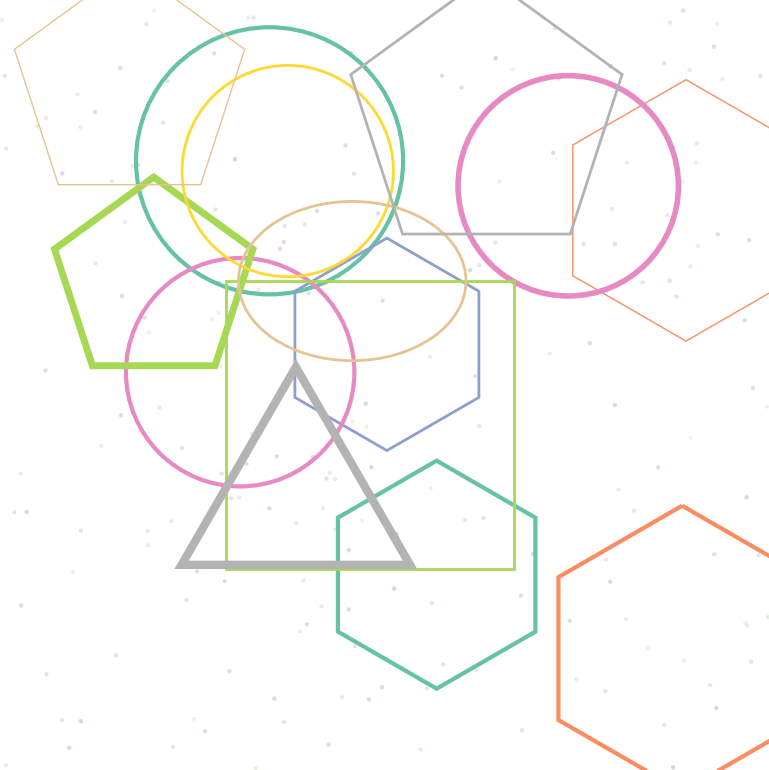[{"shape": "hexagon", "thickness": 1.5, "radius": 0.74, "center": [0.567, 0.254]}, {"shape": "circle", "thickness": 1.5, "radius": 0.87, "center": [0.35, 0.791]}, {"shape": "hexagon", "thickness": 0.5, "radius": 0.85, "center": [0.891, 0.727]}, {"shape": "hexagon", "thickness": 1.5, "radius": 0.93, "center": [0.886, 0.158]}, {"shape": "hexagon", "thickness": 1, "radius": 0.69, "center": [0.502, 0.553]}, {"shape": "circle", "thickness": 2, "radius": 0.72, "center": [0.738, 0.759]}, {"shape": "circle", "thickness": 1.5, "radius": 0.74, "center": [0.312, 0.517]}, {"shape": "square", "thickness": 1, "radius": 0.93, "center": [0.481, 0.448]}, {"shape": "pentagon", "thickness": 2.5, "radius": 0.68, "center": [0.2, 0.635]}, {"shape": "circle", "thickness": 1, "radius": 0.69, "center": [0.374, 0.778]}, {"shape": "pentagon", "thickness": 0.5, "radius": 0.79, "center": [0.168, 0.887]}, {"shape": "oval", "thickness": 1, "radius": 0.74, "center": [0.457, 0.635]}, {"shape": "pentagon", "thickness": 1, "radius": 0.93, "center": [0.632, 0.846]}, {"shape": "triangle", "thickness": 3, "radius": 0.86, "center": [0.384, 0.352]}]